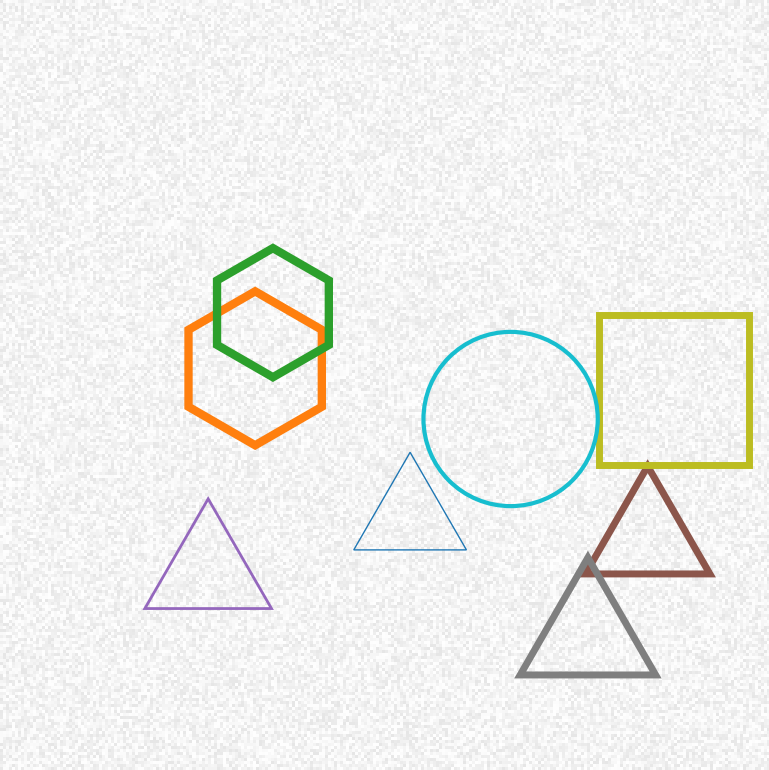[{"shape": "triangle", "thickness": 0.5, "radius": 0.42, "center": [0.533, 0.328]}, {"shape": "hexagon", "thickness": 3, "radius": 0.5, "center": [0.331, 0.522]}, {"shape": "hexagon", "thickness": 3, "radius": 0.42, "center": [0.354, 0.594]}, {"shape": "triangle", "thickness": 1, "radius": 0.47, "center": [0.27, 0.257]}, {"shape": "triangle", "thickness": 2.5, "radius": 0.47, "center": [0.841, 0.301]}, {"shape": "triangle", "thickness": 2.5, "radius": 0.51, "center": [0.764, 0.174]}, {"shape": "square", "thickness": 2.5, "radius": 0.49, "center": [0.875, 0.493]}, {"shape": "circle", "thickness": 1.5, "radius": 0.57, "center": [0.663, 0.456]}]